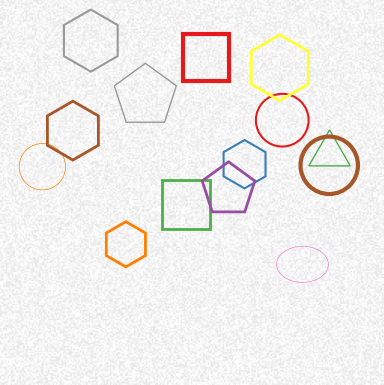[{"shape": "square", "thickness": 3, "radius": 0.3, "center": [0.535, 0.851]}, {"shape": "circle", "thickness": 1.5, "radius": 0.34, "center": [0.733, 0.688]}, {"shape": "hexagon", "thickness": 1.5, "radius": 0.31, "center": [0.635, 0.573]}, {"shape": "square", "thickness": 2, "radius": 0.32, "center": [0.483, 0.468]}, {"shape": "triangle", "thickness": 1, "radius": 0.31, "center": [0.856, 0.6]}, {"shape": "pentagon", "thickness": 2, "radius": 0.36, "center": [0.594, 0.508]}, {"shape": "circle", "thickness": 0.5, "radius": 0.3, "center": [0.11, 0.567]}, {"shape": "hexagon", "thickness": 2, "radius": 0.29, "center": [0.327, 0.365]}, {"shape": "hexagon", "thickness": 2, "radius": 0.43, "center": [0.727, 0.824]}, {"shape": "circle", "thickness": 3, "radius": 0.37, "center": [0.855, 0.571]}, {"shape": "hexagon", "thickness": 2, "radius": 0.38, "center": [0.189, 0.661]}, {"shape": "oval", "thickness": 0.5, "radius": 0.34, "center": [0.786, 0.313]}, {"shape": "pentagon", "thickness": 1, "radius": 0.42, "center": [0.378, 0.751]}, {"shape": "hexagon", "thickness": 1.5, "radius": 0.4, "center": [0.236, 0.895]}]